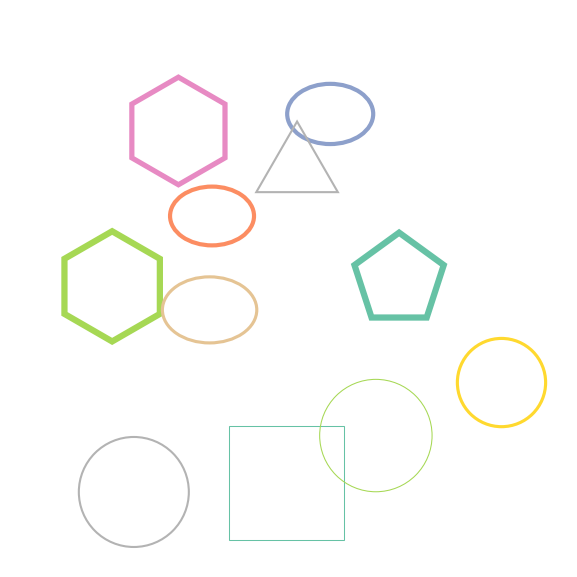[{"shape": "square", "thickness": 0.5, "radius": 0.5, "center": [0.496, 0.163]}, {"shape": "pentagon", "thickness": 3, "radius": 0.41, "center": [0.691, 0.515]}, {"shape": "oval", "thickness": 2, "radius": 0.36, "center": [0.367, 0.625]}, {"shape": "oval", "thickness": 2, "radius": 0.37, "center": [0.572, 0.802]}, {"shape": "hexagon", "thickness": 2.5, "radius": 0.47, "center": [0.309, 0.772]}, {"shape": "circle", "thickness": 0.5, "radius": 0.49, "center": [0.651, 0.245]}, {"shape": "hexagon", "thickness": 3, "radius": 0.48, "center": [0.194, 0.503]}, {"shape": "circle", "thickness": 1.5, "radius": 0.38, "center": [0.868, 0.337]}, {"shape": "oval", "thickness": 1.5, "radius": 0.41, "center": [0.363, 0.463]}, {"shape": "triangle", "thickness": 1, "radius": 0.41, "center": [0.514, 0.707]}, {"shape": "circle", "thickness": 1, "radius": 0.48, "center": [0.232, 0.147]}]